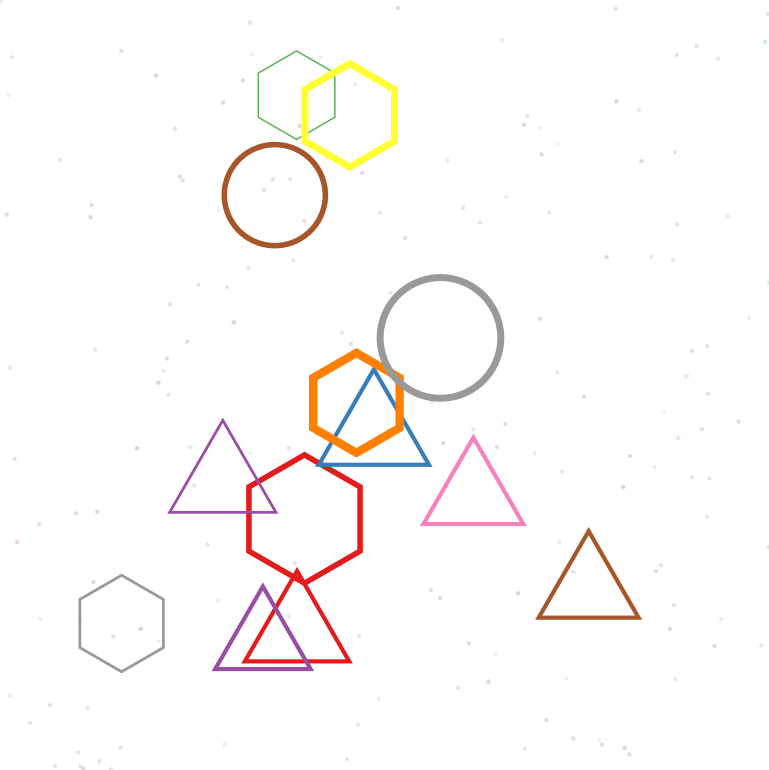[{"shape": "triangle", "thickness": 1.5, "radius": 0.39, "center": [0.386, 0.18]}, {"shape": "hexagon", "thickness": 2, "radius": 0.42, "center": [0.395, 0.326]}, {"shape": "triangle", "thickness": 1.5, "radius": 0.41, "center": [0.486, 0.438]}, {"shape": "hexagon", "thickness": 0.5, "radius": 0.29, "center": [0.385, 0.876]}, {"shape": "triangle", "thickness": 1.5, "radius": 0.36, "center": [0.341, 0.167]}, {"shape": "triangle", "thickness": 1, "radius": 0.4, "center": [0.289, 0.374]}, {"shape": "hexagon", "thickness": 3, "radius": 0.32, "center": [0.463, 0.477]}, {"shape": "hexagon", "thickness": 2.5, "radius": 0.34, "center": [0.454, 0.85]}, {"shape": "triangle", "thickness": 1.5, "radius": 0.37, "center": [0.764, 0.235]}, {"shape": "circle", "thickness": 2, "radius": 0.33, "center": [0.357, 0.747]}, {"shape": "triangle", "thickness": 1.5, "radius": 0.37, "center": [0.615, 0.357]}, {"shape": "circle", "thickness": 2.5, "radius": 0.39, "center": [0.572, 0.561]}, {"shape": "hexagon", "thickness": 1, "radius": 0.31, "center": [0.158, 0.19]}]